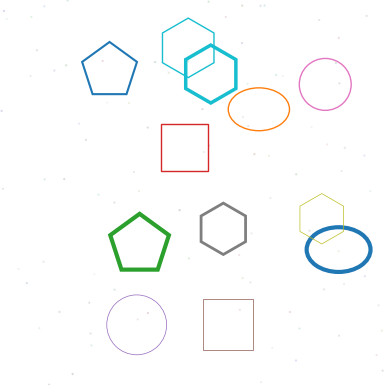[{"shape": "oval", "thickness": 3, "radius": 0.41, "center": [0.879, 0.352]}, {"shape": "pentagon", "thickness": 1.5, "radius": 0.37, "center": [0.285, 0.816]}, {"shape": "oval", "thickness": 1, "radius": 0.4, "center": [0.672, 0.716]}, {"shape": "pentagon", "thickness": 3, "radius": 0.4, "center": [0.363, 0.364]}, {"shape": "square", "thickness": 1, "radius": 0.31, "center": [0.48, 0.616]}, {"shape": "circle", "thickness": 0.5, "radius": 0.39, "center": [0.355, 0.156]}, {"shape": "square", "thickness": 0.5, "radius": 0.33, "center": [0.592, 0.157]}, {"shape": "circle", "thickness": 1, "radius": 0.34, "center": [0.845, 0.781]}, {"shape": "hexagon", "thickness": 2, "radius": 0.33, "center": [0.58, 0.406]}, {"shape": "hexagon", "thickness": 0.5, "radius": 0.33, "center": [0.836, 0.432]}, {"shape": "hexagon", "thickness": 1, "radius": 0.39, "center": [0.489, 0.876]}, {"shape": "hexagon", "thickness": 2.5, "radius": 0.38, "center": [0.548, 0.808]}]